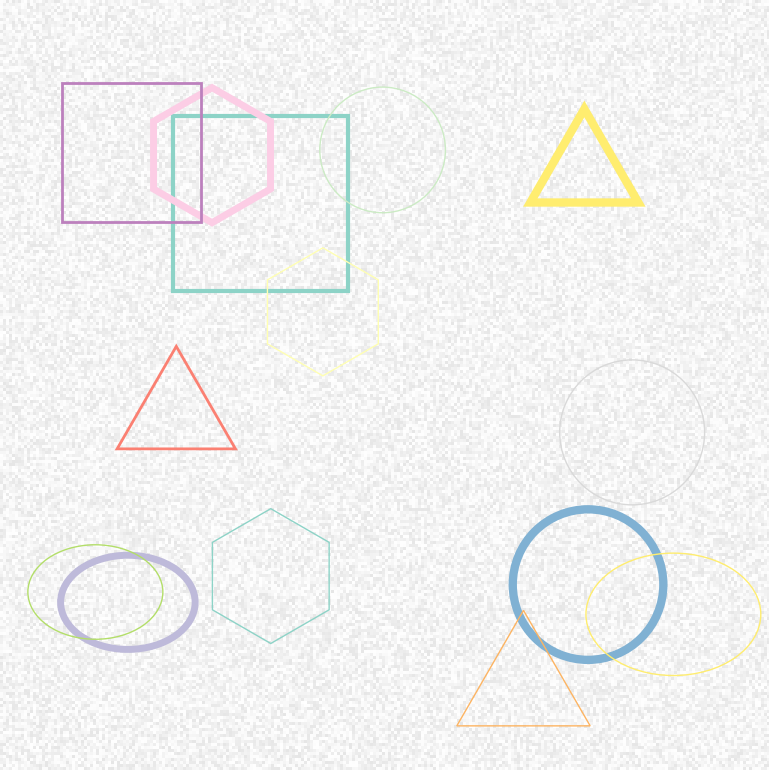[{"shape": "square", "thickness": 1.5, "radius": 0.57, "center": [0.338, 0.735]}, {"shape": "hexagon", "thickness": 0.5, "radius": 0.44, "center": [0.352, 0.252]}, {"shape": "hexagon", "thickness": 0.5, "radius": 0.42, "center": [0.419, 0.595]}, {"shape": "oval", "thickness": 2.5, "radius": 0.44, "center": [0.166, 0.218]}, {"shape": "triangle", "thickness": 1, "radius": 0.44, "center": [0.229, 0.461]}, {"shape": "circle", "thickness": 3, "radius": 0.49, "center": [0.764, 0.241]}, {"shape": "triangle", "thickness": 0.5, "radius": 0.5, "center": [0.68, 0.107]}, {"shape": "oval", "thickness": 0.5, "radius": 0.44, "center": [0.124, 0.231]}, {"shape": "hexagon", "thickness": 2.5, "radius": 0.44, "center": [0.275, 0.798]}, {"shape": "circle", "thickness": 0.5, "radius": 0.47, "center": [0.821, 0.438]}, {"shape": "square", "thickness": 1, "radius": 0.45, "center": [0.171, 0.802]}, {"shape": "circle", "thickness": 0.5, "radius": 0.41, "center": [0.497, 0.805]}, {"shape": "oval", "thickness": 0.5, "radius": 0.57, "center": [0.875, 0.202]}, {"shape": "triangle", "thickness": 3, "radius": 0.41, "center": [0.759, 0.778]}]